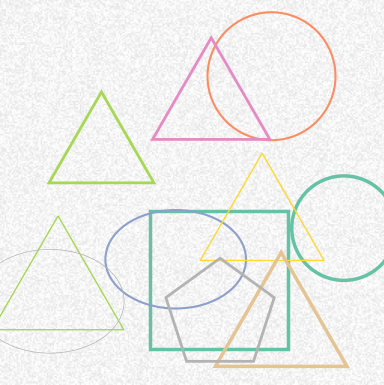[{"shape": "square", "thickness": 2.5, "radius": 0.9, "center": [0.569, 0.273]}, {"shape": "circle", "thickness": 2.5, "radius": 0.68, "center": [0.894, 0.407]}, {"shape": "circle", "thickness": 1.5, "radius": 0.83, "center": [0.705, 0.802]}, {"shape": "oval", "thickness": 1.5, "radius": 0.91, "center": [0.456, 0.327]}, {"shape": "triangle", "thickness": 2, "radius": 0.88, "center": [0.549, 0.726]}, {"shape": "triangle", "thickness": 1, "radius": 0.99, "center": [0.151, 0.242]}, {"shape": "triangle", "thickness": 2, "radius": 0.79, "center": [0.264, 0.604]}, {"shape": "triangle", "thickness": 1, "radius": 0.93, "center": [0.681, 0.416]}, {"shape": "triangle", "thickness": 2.5, "radius": 0.99, "center": [0.73, 0.147]}, {"shape": "oval", "thickness": 0.5, "radius": 0.96, "center": [0.13, 0.217]}, {"shape": "pentagon", "thickness": 2, "radius": 0.74, "center": [0.572, 0.181]}]